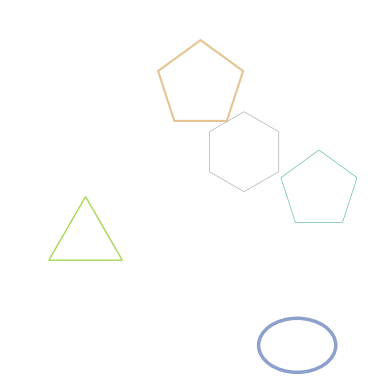[{"shape": "pentagon", "thickness": 0.5, "radius": 0.52, "center": [0.829, 0.506]}, {"shape": "oval", "thickness": 2.5, "radius": 0.5, "center": [0.772, 0.103]}, {"shape": "triangle", "thickness": 1, "radius": 0.55, "center": [0.222, 0.379]}, {"shape": "pentagon", "thickness": 1.5, "radius": 0.58, "center": [0.521, 0.78]}, {"shape": "hexagon", "thickness": 0.5, "radius": 0.52, "center": [0.634, 0.606]}]